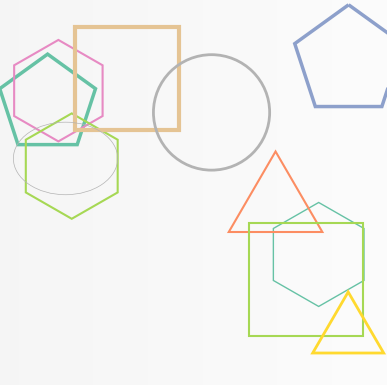[{"shape": "hexagon", "thickness": 1, "radius": 0.68, "center": [0.822, 0.339]}, {"shape": "pentagon", "thickness": 2.5, "radius": 0.65, "center": [0.123, 0.729]}, {"shape": "triangle", "thickness": 1.5, "radius": 0.7, "center": [0.711, 0.467]}, {"shape": "pentagon", "thickness": 2.5, "radius": 0.73, "center": [0.9, 0.841]}, {"shape": "hexagon", "thickness": 1.5, "radius": 0.66, "center": [0.151, 0.765]}, {"shape": "square", "thickness": 1.5, "radius": 0.74, "center": [0.789, 0.275]}, {"shape": "hexagon", "thickness": 1.5, "radius": 0.68, "center": [0.185, 0.569]}, {"shape": "triangle", "thickness": 2, "radius": 0.53, "center": [0.899, 0.136]}, {"shape": "square", "thickness": 3, "radius": 0.67, "center": [0.328, 0.796]}, {"shape": "circle", "thickness": 2, "radius": 0.75, "center": [0.546, 0.708]}, {"shape": "oval", "thickness": 0.5, "radius": 0.67, "center": [0.169, 0.588]}]